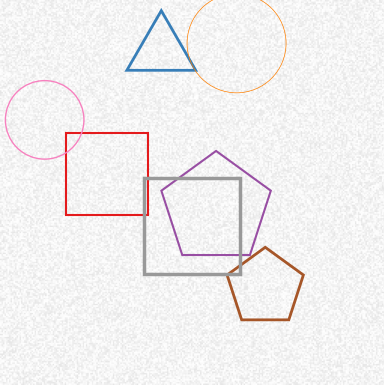[{"shape": "square", "thickness": 1.5, "radius": 0.53, "center": [0.277, 0.547]}, {"shape": "triangle", "thickness": 2, "radius": 0.52, "center": [0.419, 0.869]}, {"shape": "pentagon", "thickness": 1.5, "radius": 0.75, "center": [0.561, 0.458]}, {"shape": "circle", "thickness": 0.5, "radius": 0.64, "center": [0.614, 0.887]}, {"shape": "pentagon", "thickness": 2, "radius": 0.52, "center": [0.689, 0.254]}, {"shape": "circle", "thickness": 1, "radius": 0.51, "center": [0.116, 0.689]}, {"shape": "square", "thickness": 2.5, "radius": 0.62, "center": [0.498, 0.413]}]